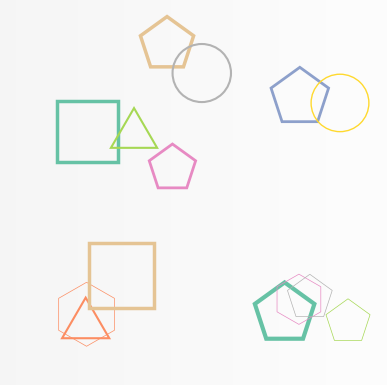[{"shape": "square", "thickness": 2.5, "radius": 0.39, "center": [0.226, 0.658]}, {"shape": "pentagon", "thickness": 3, "radius": 0.4, "center": [0.734, 0.186]}, {"shape": "hexagon", "thickness": 0.5, "radius": 0.42, "center": [0.223, 0.184]}, {"shape": "triangle", "thickness": 1.5, "radius": 0.35, "center": [0.221, 0.157]}, {"shape": "pentagon", "thickness": 2, "radius": 0.39, "center": [0.774, 0.747]}, {"shape": "pentagon", "thickness": 2, "radius": 0.31, "center": [0.445, 0.563]}, {"shape": "hexagon", "thickness": 0.5, "radius": 0.33, "center": [0.771, 0.223]}, {"shape": "triangle", "thickness": 1.5, "radius": 0.34, "center": [0.346, 0.65]}, {"shape": "pentagon", "thickness": 0.5, "radius": 0.3, "center": [0.898, 0.164]}, {"shape": "circle", "thickness": 1, "radius": 0.37, "center": [0.877, 0.733]}, {"shape": "pentagon", "thickness": 2.5, "radius": 0.36, "center": [0.431, 0.885]}, {"shape": "square", "thickness": 2.5, "radius": 0.42, "center": [0.313, 0.284]}, {"shape": "pentagon", "thickness": 0.5, "radius": 0.3, "center": [0.8, 0.227]}, {"shape": "circle", "thickness": 1.5, "radius": 0.38, "center": [0.521, 0.81]}]